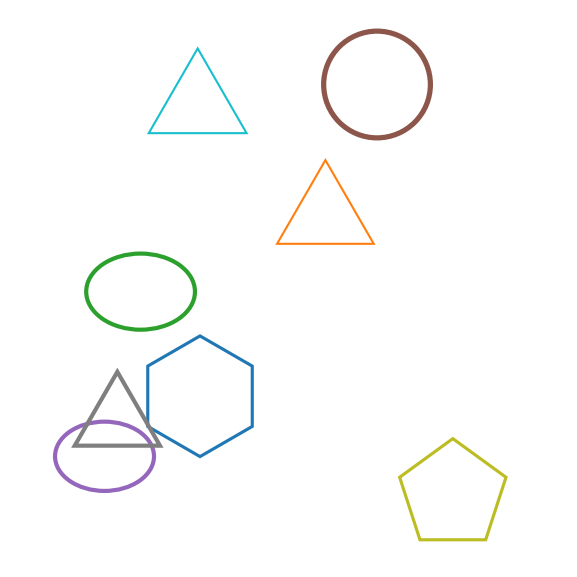[{"shape": "hexagon", "thickness": 1.5, "radius": 0.52, "center": [0.346, 0.313]}, {"shape": "triangle", "thickness": 1, "radius": 0.48, "center": [0.563, 0.625]}, {"shape": "oval", "thickness": 2, "radius": 0.47, "center": [0.243, 0.494]}, {"shape": "oval", "thickness": 2, "radius": 0.43, "center": [0.181, 0.209]}, {"shape": "circle", "thickness": 2.5, "radius": 0.46, "center": [0.653, 0.853]}, {"shape": "triangle", "thickness": 2, "radius": 0.43, "center": [0.203, 0.27]}, {"shape": "pentagon", "thickness": 1.5, "radius": 0.48, "center": [0.784, 0.143]}, {"shape": "triangle", "thickness": 1, "radius": 0.49, "center": [0.342, 0.817]}]